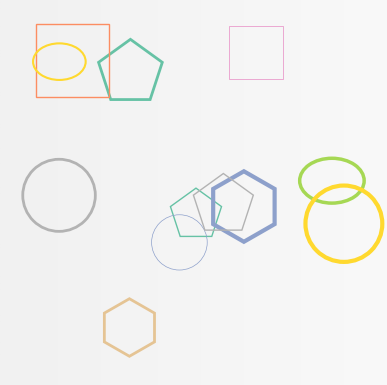[{"shape": "pentagon", "thickness": 2, "radius": 0.43, "center": [0.337, 0.811]}, {"shape": "pentagon", "thickness": 1, "radius": 0.35, "center": [0.506, 0.442]}, {"shape": "square", "thickness": 1, "radius": 0.48, "center": [0.187, 0.843]}, {"shape": "hexagon", "thickness": 3, "radius": 0.46, "center": [0.629, 0.464]}, {"shape": "circle", "thickness": 0.5, "radius": 0.36, "center": [0.463, 0.37]}, {"shape": "square", "thickness": 0.5, "radius": 0.34, "center": [0.661, 0.863]}, {"shape": "oval", "thickness": 2.5, "radius": 0.42, "center": [0.857, 0.531]}, {"shape": "circle", "thickness": 3, "radius": 0.5, "center": [0.887, 0.419]}, {"shape": "oval", "thickness": 1.5, "radius": 0.34, "center": [0.153, 0.84]}, {"shape": "hexagon", "thickness": 2, "radius": 0.37, "center": [0.334, 0.149]}, {"shape": "circle", "thickness": 2, "radius": 0.47, "center": [0.152, 0.493]}, {"shape": "pentagon", "thickness": 1, "radius": 0.41, "center": [0.576, 0.468]}]